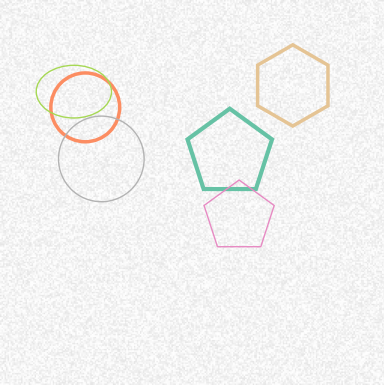[{"shape": "pentagon", "thickness": 3, "radius": 0.58, "center": [0.597, 0.602]}, {"shape": "circle", "thickness": 2.5, "radius": 0.45, "center": [0.221, 0.721]}, {"shape": "pentagon", "thickness": 1, "radius": 0.48, "center": [0.621, 0.437]}, {"shape": "oval", "thickness": 1, "radius": 0.49, "center": [0.192, 0.762]}, {"shape": "hexagon", "thickness": 2.5, "radius": 0.53, "center": [0.761, 0.778]}, {"shape": "circle", "thickness": 1, "radius": 0.56, "center": [0.263, 0.587]}]